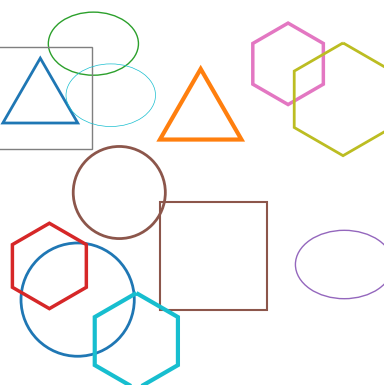[{"shape": "triangle", "thickness": 2, "radius": 0.56, "center": [0.105, 0.737]}, {"shape": "circle", "thickness": 2, "radius": 0.74, "center": [0.202, 0.222]}, {"shape": "triangle", "thickness": 3, "radius": 0.61, "center": [0.521, 0.699]}, {"shape": "oval", "thickness": 1, "radius": 0.59, "center": [0.243, 0.887]}, {"shape": "hexagon", "thickness": 2.5, "radius": 0.55, "center": [0.128, 0.309]}, {"shape": "oval", "thickness": 1, "radius": 0.63, "center": [0.894, 0.313]}, {"shape": "circle", "thickness": 2, "radius": 0.6, "center": [0.31, 0.5]}, {"shape": "square", "thickness": 1.5, "radius": 0.7, "center": [0.555, 0.335]}, {"shape": "hexagon", "thickness": 2.5, "radius": 0.53, "center": [0.748, 0.834]}, {"shape": "square", "thickness": 1, "radius": 0.66, "center": [0.106, 0.745]}, {"shape": "hexagon", "thickness": 2, "radius": 0.73, "center": [0.891, 0.742]}, {"shape": "hexagon", "thickness": 3, "radius": 0.62, "center": [0.354, 0.114]}, {"shape": "oval", "thickness": 0.5, "radius": 0.58, "center": [0.288, 0.753]}]